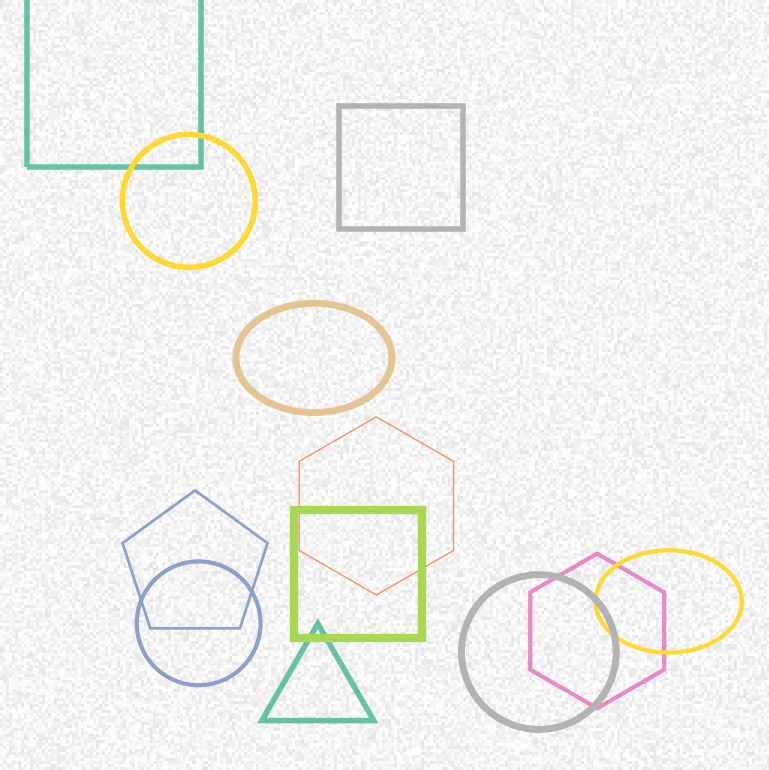[{"shape": "triangle", "thickness": 2, "radius": 0.42, "center": [0.413, 0.106]}, {"shape": "square", "thickness": 2, "radius": 0.57, "center": [0.148, 0.896]}, {"shape": "hexagon", "thickness": 0.5, "radius": 0.58, "center": [0.489, 0.343]}, {"shape": "pentagon", "thickness": 1, "radius": 0.5, "center": [0.253, 0.264]}, {"shape": "circle", "thickness": 1.5, "radius": 0.4, "center": [0.258, 0.19]}, {"shape": "hexagon", "thickness": 1.5, "radius": 0.5, "center": [0.776, 0.181]}, {"shape": "square", "thickness": 3, "radius": 0.41, "center": [0.465, 0.255]}, {"shape": "oval", "thickness": 1.5, "radius": 0.48, "center": [0.868, 0.219]}, {"shape": "circle", "thickness": 2, "radius": 0.43, "center": [0.245, 0.739]}, {"shape": "oval", "thickness": 2.5, "radius": 0.51, "center": [0.408, 0.535]}, {"shape": "circle", "thickness": 2.5, "radius": 0.5, "center": [0.7, 0.153]}, {"shape": "square", "thickness": 2, "radius": 0.4, "center": [0.521, 0.782]}]